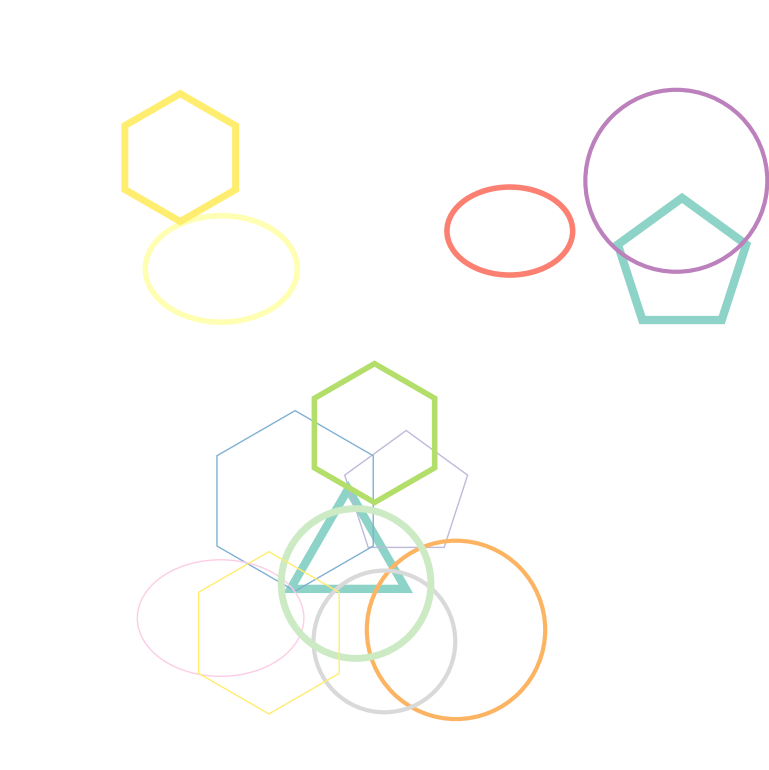[{"shape": "pentagon", "thickness": 3, "radius": 0.44, "center": [0.886, 0.655]}, {"shape": "triangle", "thickness": 3, "radius": 0.43, "center": [0.452, 0.278]}, {"shape": "oval", "thickness": 2, "radius": 0.49, "center": [0.287, 0.651]}, {"shape": "pentagon", "thickness": 0.5, "radius": 0.42, "center": [0.527, 0.357]}, {"shape": "oval", "thickness": 2, "radius": 0.41, "center": [0.662, 0.7]}, {"shape": "hexagon", "thickness": 0.5, "radius": 0.59, "center": [0.383, 0.35]}, {"shape": "circle", "thickness": 1.5, "radius": 0.58, "center": [0.592, 0.182]}, {"shape": "hexagon", "thickness": 2, "radius": 0.45, "center": [0.486, 0.438]}, {"shape": "oval", "thickness": 0.5, "radius": 0.54, "center": [0.286, 0.197]}, {"shape": "circle", "thickness": 1.5, "radius": 0.46, "center": [0.499, 0.167]}, {"shape": "circle", "thickness": 1.5, "radius": 0.59, "center": [0.878, 0.765]}, {"shape": "circle", "thickness": 2.5, "radius": 0.49, "center": [0.462, 0.242]}, {"shape": "hexagon", "thickness": 0.5, "radius": 0.53, "center": [0.349, 0.178]}, {"shape": "hexagon", "thickness": 2.5, "radius": 0.42, "center": [0.234, 0.795]}]